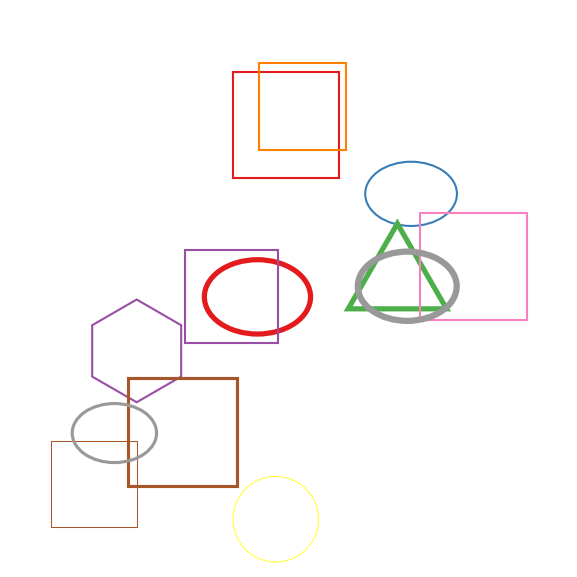[{"shape": "oval", "thickness": 2.5, "radius": 0.46, "center": [0.446, 0.485]}, {"shape": "square", "thickness": 1, "radius": 0.46, "center": [0.495, 0.782]}, {"shape": "oval", "thickness": 1, "radius": 0.4, "center": [0.712, 0.663]}, {"shape": "triangle", "thickness": 2.5, "radius": 0.49, "center": [0.688, 0.514]}, {"shape": "square", "thickness": 1, "radius": 0.41, "center": [0.401, 0.486]}, {"shape": "hexagon", "thickness": 1, "radius": 0.44, "center": [0.237, 0.392]}, {"shape": "square", "thickness": 1, "radius": 0.38, "center": [0.524, 0.815]}, {"shape": "circle", "thickness": 0.5, "radius": 0.37, "center": [0.478, 0.1]}, {"shape": "square", "thickness": 0.5, "radius": 0.37, "center": [0.163, 0.162]}, {"shape": "square", "thickness": 1.5, "radius": 0.47, "center": [0.316, 0.251]}, {"shape": "square", "thickness": 1, "radius": 0.46, "center": [0.82, 0.538]}, {"shape": "oval", "thickness": 3, "radius": 0.43, "center": [0.705, 0.503]}, {"shape": "oval", "thickness": 1.5, "radius": 0.37, "center": [0.198, 0.249]}]